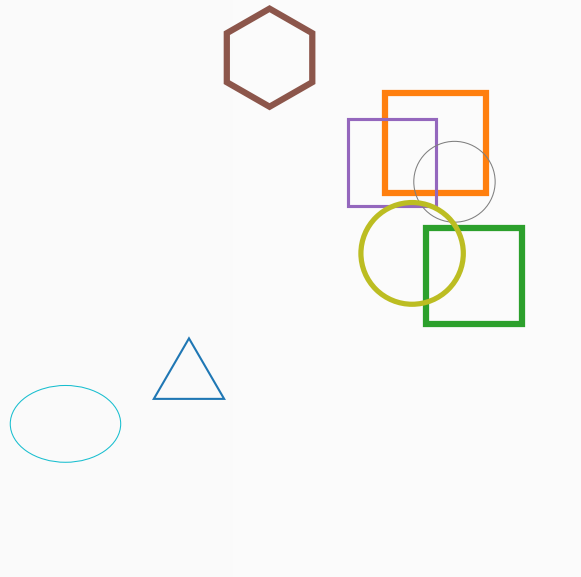[{"shape": "triangle", "thickness": 1, "radius": 0.35, "center": [0.325, 0.343]}, {"shape": "square", "thickness": 3, "radius": 0.43, "center": [0.75, 0.752]}, {"shape": "square", "thickness": 3, "radius": 0.41, "center": [0.815, 0.522]}, {"shape": "square", "thickness": 1.5, "radius": 0.38, "center": [0.674, 0.718]}, {"shape": "hexagon", "thickness": 3, "radius": 0.42, "center": [0.464, 0.899]}, {"shape": "circle", "thickness": 0.5, "radius": 0.35, "center": [0.782, 0.684]}, {"shape": "circle", "thickness": 2.5, "radius": 0.44, "center": [0.709, 0.56]}, {"shape": "oval", "thickness": 0.5, "radius": 0.47, "center": [0.113, 0.265]}]